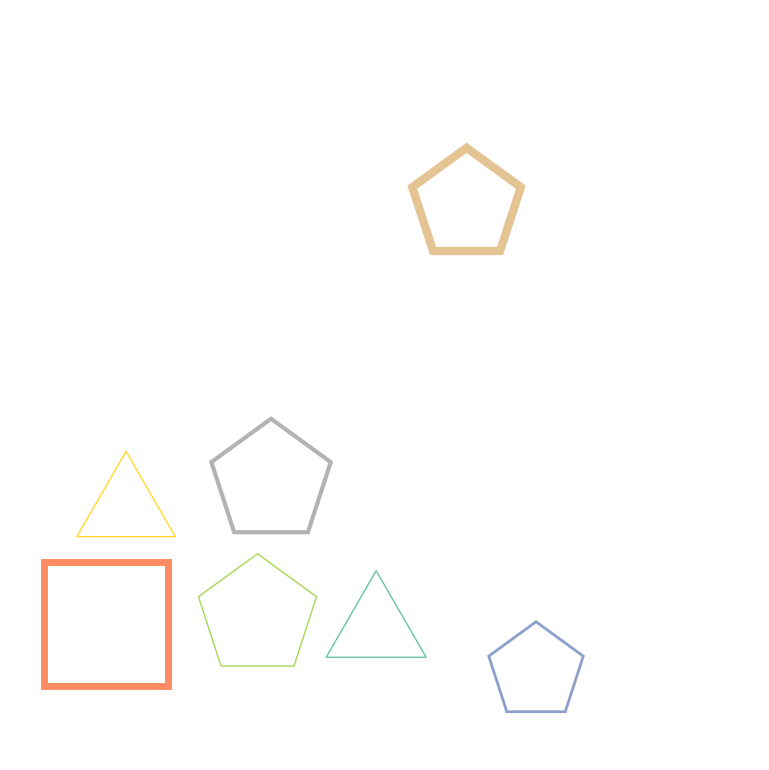[{"shape": "triangle", "thickness": 0.5, "radius": 0.38, "center": [0.489, 0.184]}, {"shape": "square", "thickness": 2.5, "radius": 0.4, "center": [0.137, 0.19]}, {"shape": "pentagon", "thickness": 1, "radius": 0.32, "center": [0.696, 0.128]}, {"shape": "pentagon", "thickness": 0.5, "radius": 0.4, "center": [0.334, 0.2]}, {"shape": "triangle", "thickness": 0.5, "radius": 0.37, "center": [0.164, 0.34]}, {"shape": "pentagon", "thickness": 3, "radius": 0.37, "center": [0.606, 0.734]}, {"shape": "pentagon", "thickness": 1.5, "radius": 0.41, "center": [0.352, 0.375]}]